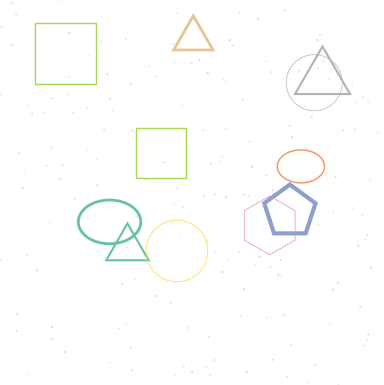[{"shape": "triangle", "thickness": 1.5, "radius": 0.32, "center": [0.331, 0.356]}, {"shape": "oval", "thickness": 2, "radius": 0.41, "center": [0.285, 0.424]}, {"shape": "oval", "thickness": 1, "radius": 0.31, "center": [0.781, 0.568]}, {"shape": "pentagon", "thickness": 3, "radius": 0.35, "center": [0.753, 0.451]}, {"shape": "hexagon", "thickness": 0.5, "radius": 0.38, "center": [0.7, 0.414]}, {"shape": "square", "thickness": 1, "radius": 0.4, "center": [0.17, 0.86]}, {"shape": "square", "thickness": 1, "radius": 0.33, "center": [0.418, 0.602]}, {"shape": "circle", "thickness": 0.5, "radius": 0.4, "center": [0.46, 0.348]}, {"shape": "triangle", "thickness": 2, "radius": 0.3, "center": [0.502, 0.9]}, {"shape": "triangle", "thickness": 1.5, "radius": 0.41, "center": [0.838, 0.797]}, {"shape": "circle", "thickness": 0.5, "radius": 0.36, "center": [0.816, 0.785]}]